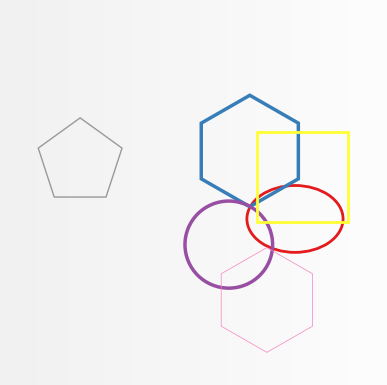[{"shape": "oval", "thickness": 2, "radius": 0.62, "center": [0.761, 0.431]}, {"shape": "hexagon", "thickness": 2.5, "radius": 0.72, "center": [0.645, 0.608]}, {"shape": "circle", "thickness": 2.5, "radius": 0.57, "center": [0.59, 0.365]}, {"shape": "square", "thickness": 2, "radius": 0.59, "center": [0.782, 0.541]}, {"shape": "hexagon", "thickness": 0.5, "radius": 0.68, "center": [0.689, 0.221]}, {"shape": "pentagon", "thickness": 1, "radius": 0.57, "center": [0.207, 0.58]}]